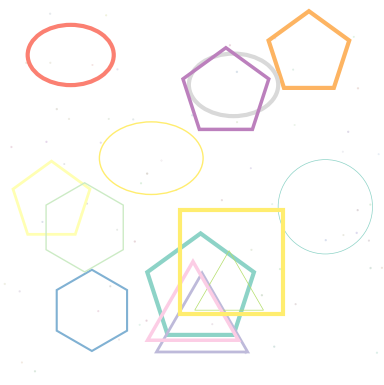[{"shape": "pentagon", "thickness": 3, "radius": 0.73, "center": [0.521, 0.248]}, {"shape": "circle", "thickness": 0.5, "radius": 0.61, "center": [0.845, 0.463]}, {"shape": "pentagon", "thickness": 2, "radius": 0.53, "center": [0.134, 0.476]}, {"shape": "triangle", "thickness": 2, "radius": 0.68, "center": [0.525, 0.154]}, {"shape": "oval", "thickness": 3, "radius": 0.56, "center": [0.184, 0.857]}, {"shape": "hexagon", "thickness": 1.5, "radius": 0.53, "center": [0.239, 0.194]}, {"shape": "pentagon", "thickness": 3, "radius": 0.55, "center": [0.802, 0.861]}, {"shape": "triangle", "thickness": 0.5, "radius": 0.52, "center": [0.595, 0.246]}, {"shape": "triangle", "thickness": 2.5, "radius": 0.68, "center": [0.501, 0.184]}, {"shape": "oval", "thickness": 3, "radius": 0.58, "center": [0.607, 0.78]}, {"shape": "pentagon", "thickness": 2.5, "radius": 0.59, "center": [0.587, 0.759]}, {"shape": "hexagon", "thickness": 1, "radius": 0.58, "center": [0.22, 0.409]}, {"shape": "oval", "thickness": 1, "radius": 0.67, "center": [0.393, 0.589]}, {"shape": "square", "thickness": 3, "radius": 0.67, "center": [0.602, 0.32]}]